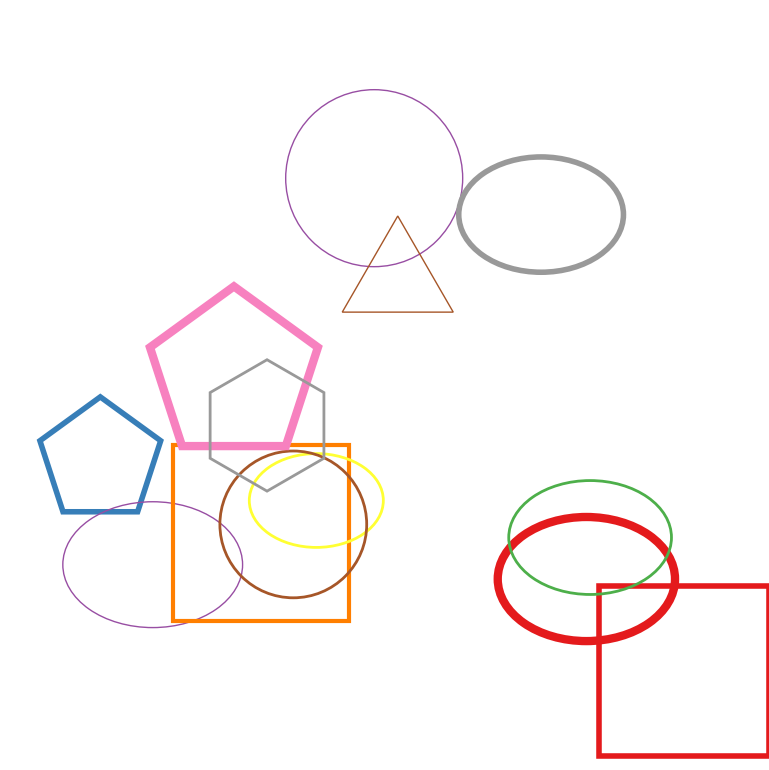[{"shape": "oval", "thickness": 3, "radius": 0.58, "center": [0.762, 0.248]}, {"shape": "square", "thickness": 2, "radius": 0.55, "center": [0.889, 0.129]}, {"shape": "pentagon", "thickness": 2, "radius": 0.41, "center": [0.13, 0.402]}, {"shape": "oval", "thickness": 1, "radius": 0.53, "center": [0.766, 0.302]}, {"shape": "circle", "thickness": 0.5, "radius": 0.57, "center": [0.486, 0.769]}, {"shape": "oval", "thickness": 0.5, "radius": 0.58, "center": [0.198, 0.267]}, {"shape": "square", "thickness": 1.5, "radius": 0.57, "center": [0.339, 0.308]}, {"shape": "oval", "thickness": 1, "radius": 0.44, "center": [0.411, 0.35]}, {"shape": "circle", "thickness": 1, "radius": 0.48, "center": [0.381, 0.319]}, {"shape": "triangle", "thickness": 0.5, "radius": 0.42, "center": [0.517, 0.636]}, {"shape": "pentagon", "thickness": 3, "radius": 0.57, "center": [0.304, 0.513]}, {"shape": "oval", "thickness": 2, "radius": 0.53, "center": [0.703, 0.721]}, {"shape": "hexagon", "thickness": 1, "radius": 0.43, "center": [0.347, 0.447]}]